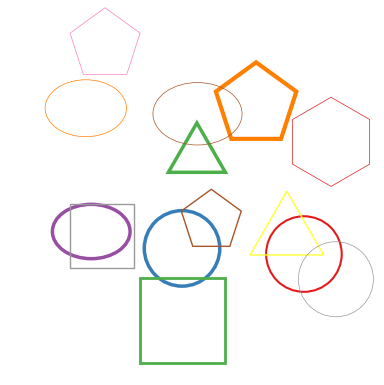[{"shape": "hexagon", "thickness": 0.5, "radius": 0.58, "center": [0.86, 0.632]}, {"shape": "circle", "thickness": 1.5, "radius": 0.49, "center": [0.789, 0.34]}, {"shape": "circle", "thickness": 2.5, "radius": 0.49, "center": [0.473, 0.355]}, {"shape": "triangle", "thickness": 2.5, "radius": 0.43, "center": [0.511, 0.595]}, {"shape": "square", "thickness": 2, "radius": 0.55, "center": [0.474, 0.167]}, {"shape": "oval", "thickness": 2.5, "radius": 0.5, "center": [0.237, 0.399]}, {"shape": "oval", "thickness": 0.5, "radius": 0.53, "center": [0.223, 0.719]}, {"shape": "pentagon", "thickness": 3, "radius": 0.55, "center": [0.665, 0.728]}, {"shape": "triangle", "thickness": 1, "radius": 0.55, "center": [0.745, 0.393]}, {"shape": "pentagon", "thickness": 1, "radius": 0.41, "center": [0.549, 0.426]}, {"shape": "oval", "thickness": 0.5, "radius": 0.58, "center": [0.513, 0.704]}, {"shape": "pentagon", "thickness": 0.5, "radius": 0.48, "center": [0.273, 0.884]}, {"shape": "square", "thickness": 1, "radius": 0.42, "center": [0.265, 0.388]}, {"shape": "circle", "thickness": 0.5, "radius": 0.49, "center": [0.872, 0.275]}]